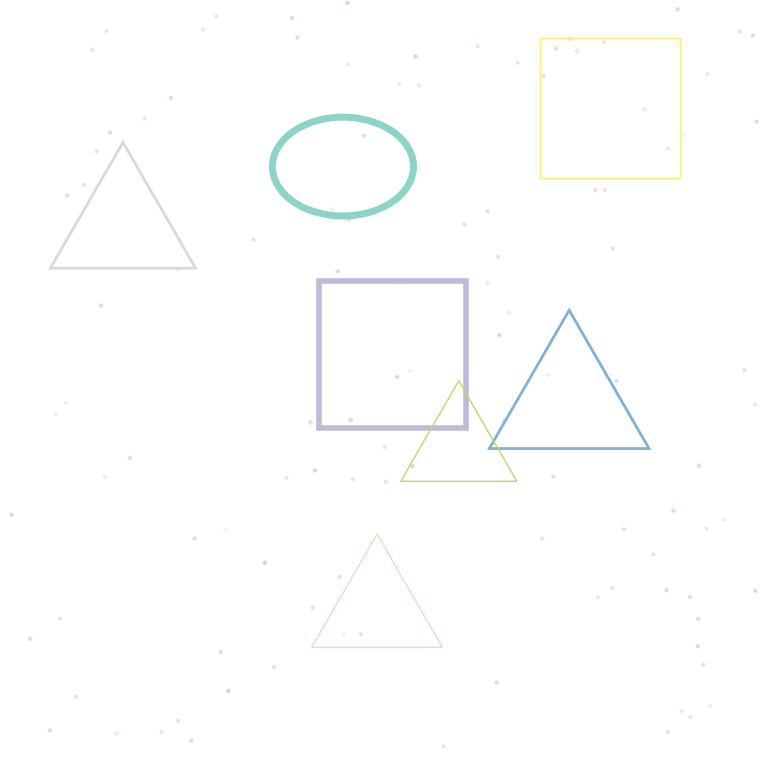[{"shape": "oval", "thickness": 2.5, "radius": 0.46, "center": [0.445, 0.784]}, {"shape": "square", "thickness": 2, "radius": 0.48, "center": [0.509, 0.539]}, {"shape": "triangle", "thickness": 1, "radius": 0.6, "center": [0.739, 0.477]}, {"shape": "triangle", "thickness": 0.5, "radius": 0.44, "center": [0.596, 0.418]}, {"shape": "triangle", "thickness": 1, "radius": 0.54, "center": [0.16, 0.706]}, {"shape": "triangle", "thickness": 0.5, "radius": 0.49, "center": [0.49, 0.208]}, {"shape": "square", "thickness": 0.5, "radius": 0.46, "center": [0.792, 0.86]}]